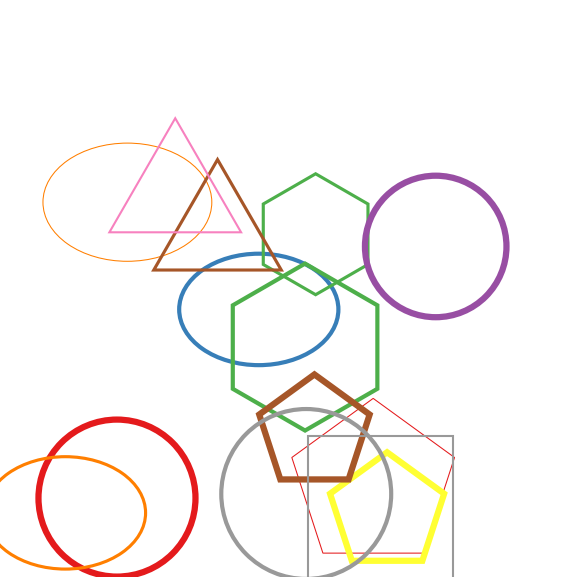[{"shape": "pentagon", "thickness": 0.5, "radius": 0.74, "center": [0.646, 0.161]}, {"shape": "circle", "thickness": 3, "radius": 0.68, "center": [0.203, 0.137]}, {"shape": "oval", "thickness": 2, "radius": 0.69, "center": [0.448, 0.463]}, {"shape": "hexagon", "thickness": 2, "radius": 0.72, "center": [0.528, 0.398]}, {"shape": "hexagon", "thickness": 1.5, "radius": 0.52, "center": [0.547, 0.594]}, {"shape": "circle", "thickness": 3, "radius": 0.61, "center": [0.754, 0.572]}, {"shape": "oval", "thickness": 1.5, "radius": 0.7, "center": [0.113, 0.111]}, {"shape": "oval", "thickness": 0.5, "radius": 0.73, "center": [0.221, 0.649]}, {"shape": "pentagon", "thickness": 3, "radius": 0.52, "center": [0.67, 0.112]}, {"shape": "triangle", "thickness": 1.5, "radius": 0.64, "center": [0.377, 0.595]}, {"shape": "pentagon", "thickness": 3, "radius": 0.5, "center": [0.544, 0.25]}, {"shape": "triangle", "thickness": 1, "radius": 0.66, "center": [0.303, 0.663]}, {"shape": "circle", "thickness": 2, "radius": 0.74, "center": [0.53, 0.144]}, {"shape": "square", "thickness": 1, "radius": 0.63, "center": [0.659, 0.118]}]